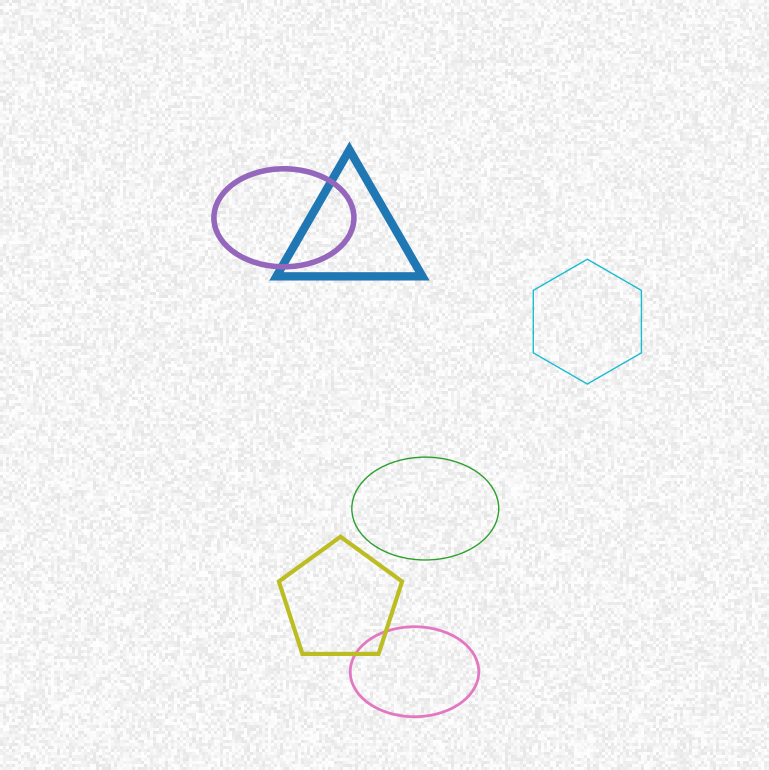[{"shape": "triangle", "thickness": 3, "radius": 0.55, "center": [0.454, 0.696]}, {"shape": "oval", "thickness": 0.5, "radius": 0.48, "center": [0.552, 0.34]}, {"shape": "oval", "thickness": 2, "radius": 0.45, "center": [0.369, 0.717]}, {"shape": "oval", "thickness": 1, "radius": 0.42, "center": [0.538, 0.128]}, {"shape": "pentagon", "thickness": 1.5, "radius": 0.42, "center": [0.442, 0.219]}, {"shape": "hexagon", "thickness": 0.5, "radius": 0.41, "center": [0.763, 0.582]}]